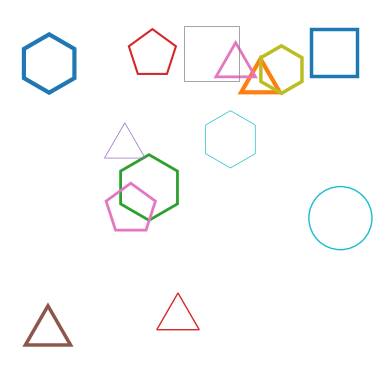[{"shape": "square", "thickness": 2.5, "radius": 0.3, "center": [0.867, 0.863]}, {"shape": "hexagon", "thickness": 3, "radius": 0.38, "center": [0.128, 0.835]}, {"shape": "triangle", "thickness": 3, "radius": 0.29, "center": [0.677, 0.789]}, {"shape": "hexagon", "thickness": 2, "radius": 0.43, "center": [0.387, 0.513]}, {"shape": "triangle", "thickness": 1, "radius": 0.32, "center": [0.462, 0.175]}, {"shape": "pentagon", "thickness": 1.5, "radius": 0.32, "center": [0.396, 0.86]}, {"shape": "triangle", "thickness": 0.5, "radius": 0.31, "center": [0.324, 0.62]}, {"shape": "triangle", "thickness": 2.5, "radius": 0.34, "center": [0.125, 0.138]}, {"shape": "triangle", "thickness": 2, "radius": 0.3, "center": [0.612, 0.83]}, {"shape": "pentagon", "thickness": 2, "radius": 0.34, "center": [0.34, 0.457]}, {"shape": "square", "thickness": 0.5, "radius": 0.36, "center": [0.549, 0.861]}, {"shape": "hexagon", "thickness": 2.5, "radius": 0.31, "center": [0.731, 0.819]}, {"shape": "hexagon", "thickness": 0.5, "radius": 0.37, "center": [0.599, 0.638]}, {"shape": "circle", "thickness": 1, "radius": 0.41, "center": [0.884, 0.433]}]